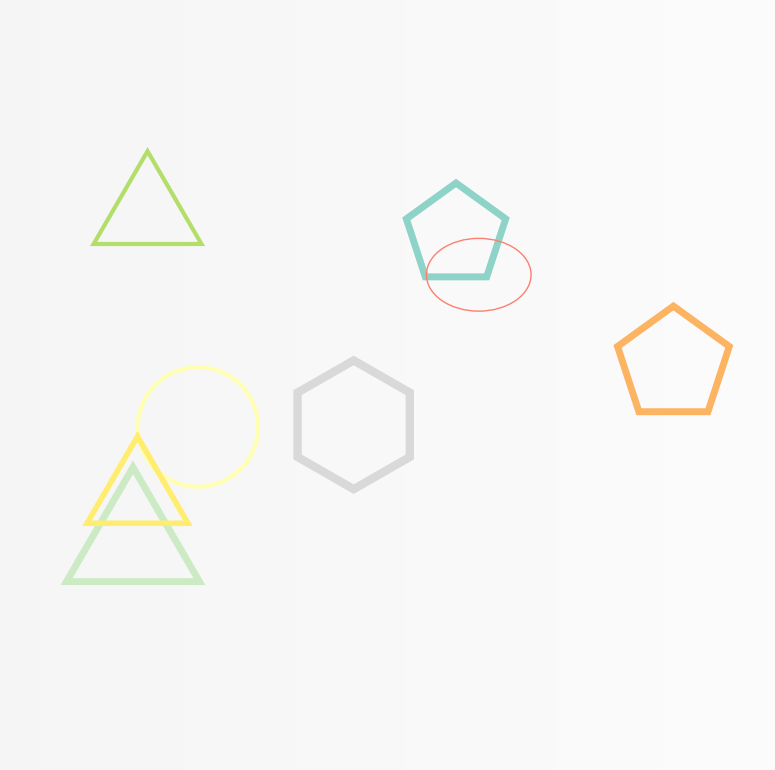[{"shape": "pentagon", "thickness": 2.5, "radius": 0.34, "center": [0.588, 0.695]}, {"shape": "circle", "thickness": 1.5, "radius": 0.39, "center": [0.255, 0.446]}, {"shape": "oval", "thickness": 0.5, "radius": 0.34, "center": [0.618, 0.643]}, {"shape": "pentagon", "thickness": 2.5, "radius": 0.38, "center": [0.869, 0.527]}, {"shape": "triangle", "thickness": 1.5, "radius": 0.4, "center": [0.19, 0.723]}, {"shape": "hexagon", "thickness": 3, "radius": 0.42, "center": [0.456, 0.448]}, {"shape": "triangle", "thickness": 2.5, "radius": 0.49, "center": [0.172, 0.294]}, {"shape": "triangle", "thickness": 2, "radius": 0.38, "center": [0.177, 0.358]}]